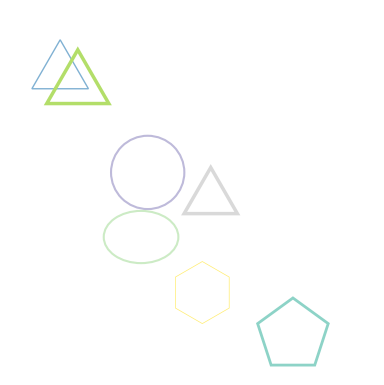[{"shape": "pentagon", "thickness": 2, "radius": 0.48, "center": [0.761, 0.13]}, {"shape": "circle", "thickness": 1.5, "radius": 0.48, "center": [0.384, 0.552]}, {"shape": "triangle", "thickness": 1, "radius": 0.42, "center": [0.156, 0.812]}, {"shape": "triangle", "thickness": 2.5, "radius": 0.47, "center": [0.202, 0.778]}, {"shape": "triangle", "thickness": 2.5, "radius": 0.4, "center": [0.547, 0.485]}, {"shape": "oval", "thickness": 1.5, "radius": 0.48, "center": [0.366, 0.384]}, {"shape": "hexagon", "thickness": 0.5, "radius": 0.4, "center": [0.526, 0.24]}]